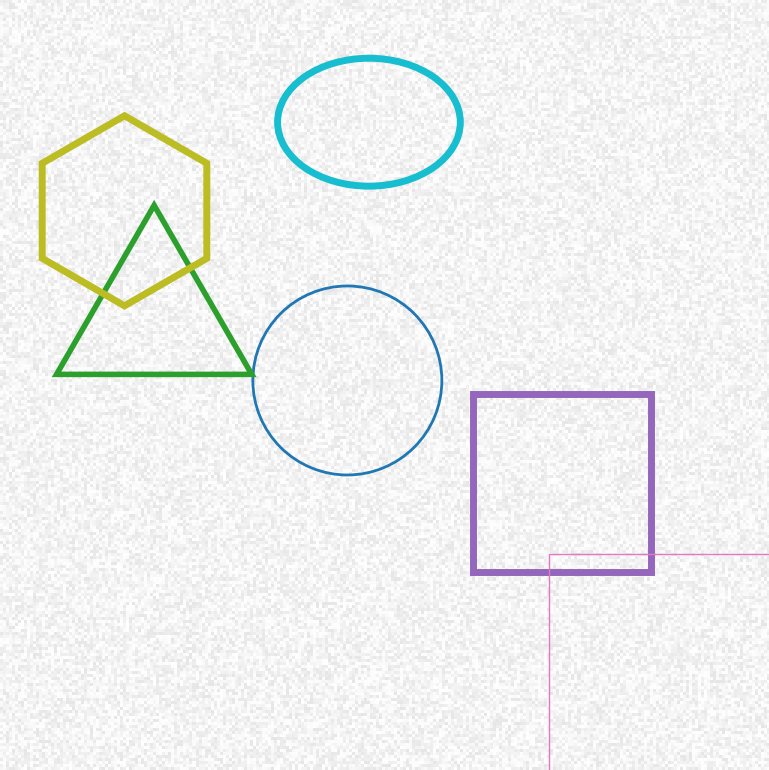[{"shape": "circle", "thickness": 1, "radius": 0.61, "center": [0.451, 0.506]}, {"shape": "triangle", "thickness": 2, "radius": 0.73, "center": [0.2, 0.587]}, {"shape": "square", "thickness": 2.5, "radius": 0.58, "center": [0.73, 0.373]}, {"shape": "square", "thickness": 0.5, "radius": 0.73, "center": [0.858, 0.135]}, {"shape": "hexagon", "thickness": 2.5, "radius": 0.62, "center": [0.162, 0.726]}, {"shape": "oval", "thickness": 2.5, "radius": 0.59, "center": [0.479, 0.841]}]